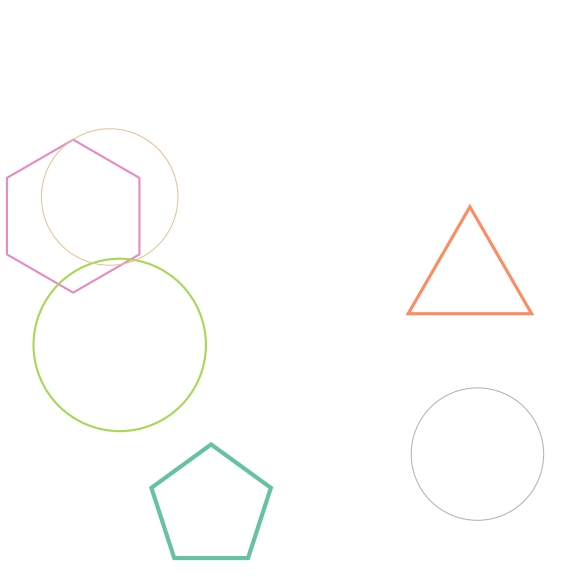[{"shape": "pentagon", "thickness": 2, "radius": 0.54, "center": [0.366, 0.121]}, {"shape": "triangle", "thickness": 1.5, "radius": 0.62, "center": [0.814, 0.518]}, {"shape": "hexagon", "thickness": 1, "radius": 0.66, "center": [0.127, 0.625]}, {"shape": "circle", "thickness": 1, "radius": 0.75, "center": [0.207, 0.402]}, {"shape": "circle", "thickness": 0.5, "radius": 0.59, "center": [0.19, 0.658]}, {"shape": "circle", "thickness": 0.5, "radius": 0.57, "center": [0.827, 0.213]}]